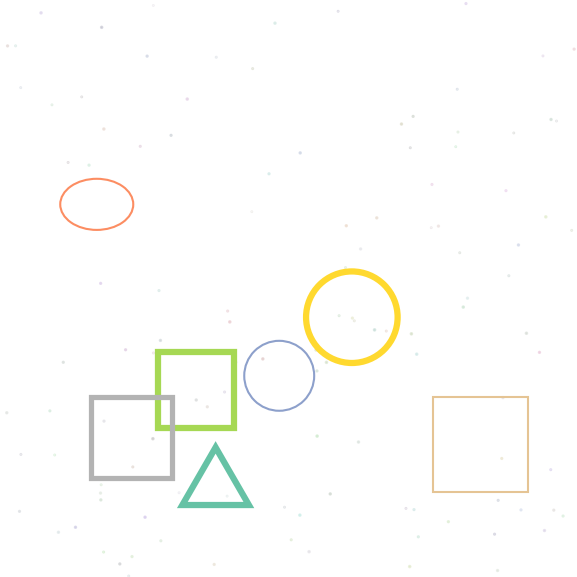[{"shape": "triangle", "thickness": 3, "radius": 0.33, "center": [0.373, 0.158]}, {"shape": "oval", "thickness": 1, "radius": 0.32, "center": [0.168, 0.645]}, {"shape": "circle", "thickness": 1, "radius": 0.3, "center": [0.483, 0.348]}, {"shape": "square", "thickness": 3, "radius": 0.33, "center": [0.34, 0.324]}, {"shape": "circle", "thickness": 3, "radius": 0.4, "center": [0.609, 0.45]}, {"shape": "square", "thickness": 1, "radius": 0.41, "center": [0.832, 0.23]}, {"shape": "square", "thickness": 2.5, "radius": 0.35, "center": [0.228, 0.241]}]